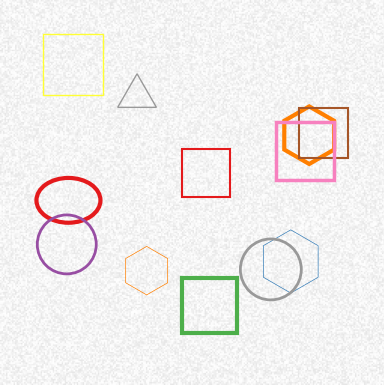[{"shape": "oval", "thickness": 3, "radius": 0.42, "center": [0.178, 0.48]}, {"shape": "square", "thickness": 1.5, "radius": 0.31, "center": [0.536, 0.551]}, {"shape": "hexagon", "thickness": 0.5, "radius": 0.41, "center": [0.755, 0.321]}, {"shape": "square", "thickness": 3, "radius": 0.36, "center": [0.545, 0.206]}, {"shape": "circle", "thickness": 2, "radius": 0.38, "center": [0.173, 0.365]}, {"shape": "hexagon", "thickness": 0.5, "radius": 0.31, "center": [0.381, 0.297]}, {"shape": "hexagon", "thickness": 3, "radius": 0.37, "center": [0.803, 0.649]}, {"shape": "square", "thickness": 1, "radius": 0.39, "center": [0.19, 0.833]}, {"shape": "square", "thickness": 1.5, "radius": 0.32, "center": [0.84, 0.654]}, {"shape": "square", "thickness": 2.5, "radius": 0.38, "center": [0.793, 0.607]}, {"shape": "triangle", "thickness": 1, "radius": 0.29, "center": [0.356, 0.75]}, {"shape": "circle", "thickness": 2, "radius": 0.4, "center": [0.703, 0.3]}]